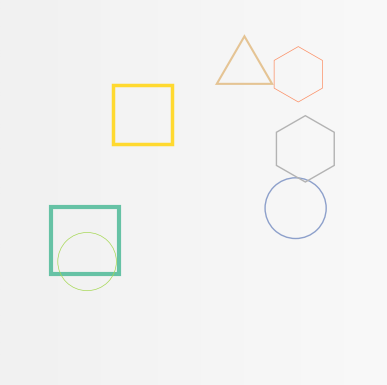[{"shape": "square", "thickness": 3, "radius": 0.44, "center": [0.219, 0.374]}, {"shape": "hexagon", "thickness": 0.5, "radius": 0.36, "center": [0.77, 0.807]}, {"shape": "circle", "thickness": 1, "radius": 0.39, "center": [0.763, 0.459]}, {"shape": "circle", "thickness": 0.5, "radius": 0.38, "center": [0.225, 0.321]}, {"shape": "square", "thickness": 2.5, "radius": 0.38, "center": [0.368, 0.703]}, {"shape": "triangle", "thickness": 1.5, "radius": 0.41, "center": [0.631, 0.823]}, {"shape": "hexagon", "thickness": 1, "radius": 0.43, "center": [0.788, 0.613]}]